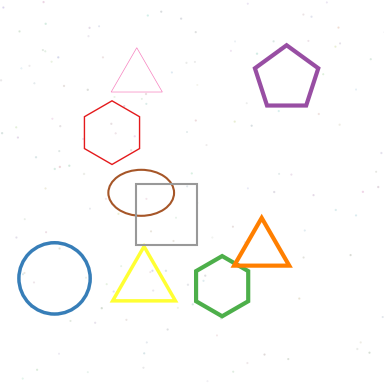[{"shape": "hexagon", "thickness": 1, "radius": 0.41, "center": [0.291, 0.655]}, {"shape": "circle", "thickness": 2.5, "radius": 0.46, "center": [0.142, 0.277]}, {"shape": "hexagon", "thickness": 3, "radius": 0.39, "center": [0.577, 0.257]}, {"shape": "pentagon", "thickness": 3, "radius": 0.43, "center": [0.744, 0.796]}, {"shape": "triangle", "thickness": 3, "radius": 0.41, "center": [0.68, 0.351]}, {"shape": "triangle", "thickness": 2.5, "radius": 0.47, "center": [0.374, 0.266]}, {"shape": "oval", "thickness": 1.5, "radius": 0.43, "center": [0.367, 0.499]}, {"shape": "triangle", "thickness": 0.5, "radius": 0.38, "center": [0.355, 0.799]}, {"shape": "square", "thickness": 1.5, "radius": 0.4, "center": [0.432, 0.443]}]